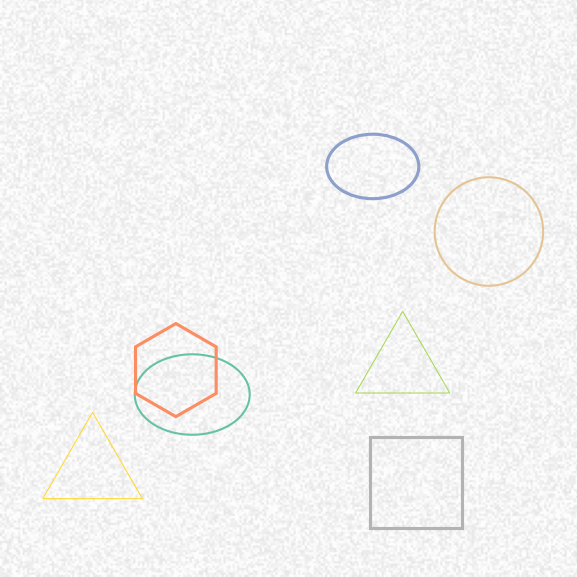[{"shape": "oval", "thickness": 1, "radius": 0.5, "center": [0.333, 0.316]}, {"shape": "hexagon", "thickness": 1.5, "radius": 0.4, "center": [0.305, 0.358]}, {"shape": "oval", "thickness": 1.5, "radius": 0.4, "center": [0.645, 0.711]}, {"shape": "triangle", "thickness": 0.5, "radius": 0.47, "center": [0.697, 0.366]}, {"shape": "triangle", "thickness": 0.5, "radius": 0.5, "center": [0.16, 0.185]}, {"shape": "circle", "thickness": 1, "radius": 0.47, "center": [0.847, 0.598]}, {"shape": "square", "thickness": 1.5, "radius": 0.4, "center": [0.721, 0.163]}]